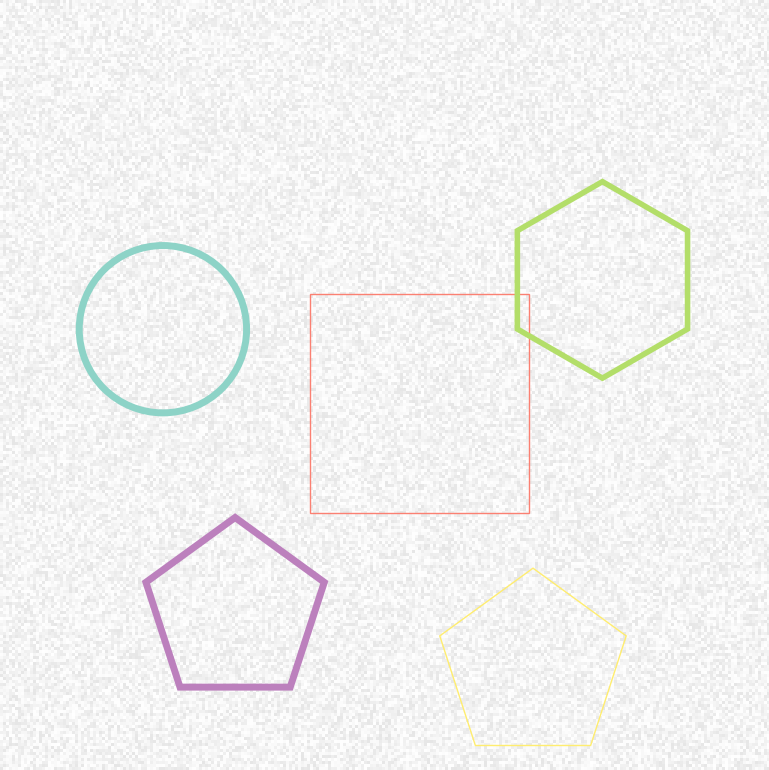[{"shape": "circle", "thickness": 2.5, "radius": 0.54, "center": [0.212, 0.572]}, {"shape": "square", "thickness": 0.5, "radius": 0.71, "center": [0.545, 0.476]}, {"shape": "hexagon", "thickness": 2, "radius": 0.64, "center": [0.782, 0.637]}, {"shape": "pentagon", "thickness": 2.5, "radius": 0.61, "center": [0.305, 0.206]}, {"shape": "pentagon", "thickness": 0.5, "radius": 0.64, "center": [0.692, 0.135]}]